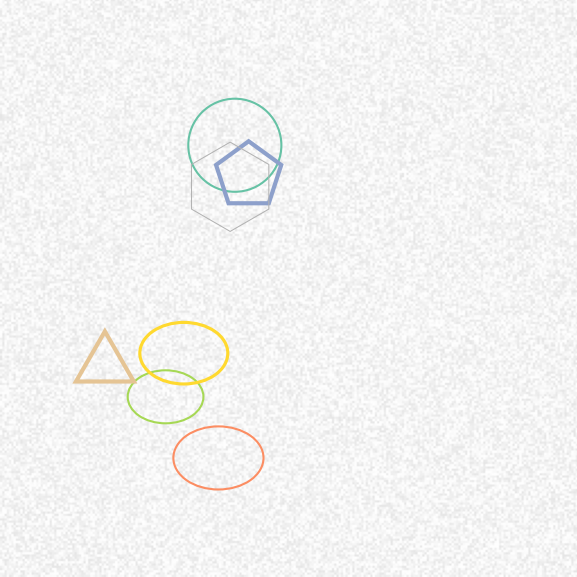[{"shape": "circle", "thickness": 1, "radius": 0.4, "center": [0.407, 0.748]}, {"shape": "oval", "thickness": 1, "radius": 0.39, "center": [0.378, 0.206]}, {"shape": "pentagon", "thickness": 2, "radius": 0.3, "center": [0.431, 0.695]}, {"shape": "oval", "thickness": 1, "radius": 0.33, "center": [0.287, 0.312]}, {"shape": "oval", "thickness": 1.5, "radius": 0.38, "center": [0.318, 0.388]}, {"shape": "triangle", "thickness": 2, "radius": 0.29, "center": [0.182, 0.367]}, {"shape": "hexagon", "thickness": 0.5, "radius": 0.39, "center": [0.399, 0.676]}]